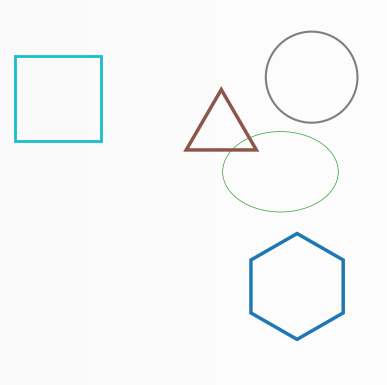[{"shape": "hexagon", "thickness": 2.5, "radius": 0.69, "center": [0.767, 0.256]}, {"shape": "oval", "thickness": 0.5, "radius": 0.75, "center": [0.724, 0.554]}, {"shape": "triangle", "thickness": 2.5, "radius": 0.52, "center": [0.571, 0.663]}, {"shape": "circle", "thickness": 1.5, "radius": 0.59, "center": [0.804, 0.8]}, {"shape": "square", "thickness": 2, "radius": 0.55, "center": [0.149, 0.743]}]